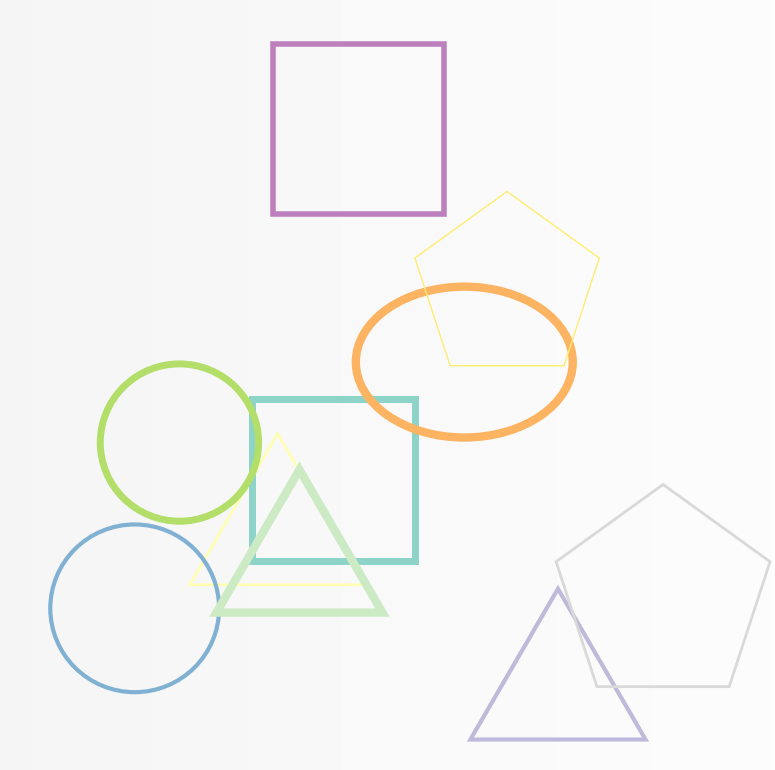[{"shape": "square", "thickness": 2.5, "radius": 0.53, "center": [0.43, 0.377]}, {"shape": "triangle", "thickness": 1, "radius": 0.65, "center": [0.358, 0.306]}, {"shape": "triangle", "thickness": 1.5, "radius": 0.65, "center": [0.72, 0.105]}, {"shape": "circle", "thickness": 1.5, "radius": 0.54, "center": [0.174, 0.21]}, {"shape": "oval", "thickness": 3, "radius": 0.7, "center": [0.599, 0.53]}, {"shape": "circle", "thickness": 2.5, "radius": 0.51, "center": [0.232, 0.425]}, {"shape": "pentagon", "thickness": 1, "radius": 0.73, "center": [0.856, 0.226]}, {"shape": "square", "thickness": 2, "radius": 0.55, "center": [0.462, 0.832]}, {"shape": "triangle", "thickness": 3, "radius": 0.62, "center": [0.386, 0.266]}, {"shape": "pentagon", "thickness": 0.5, "radius": 0.63, "center": [0.654, 0.626]}]